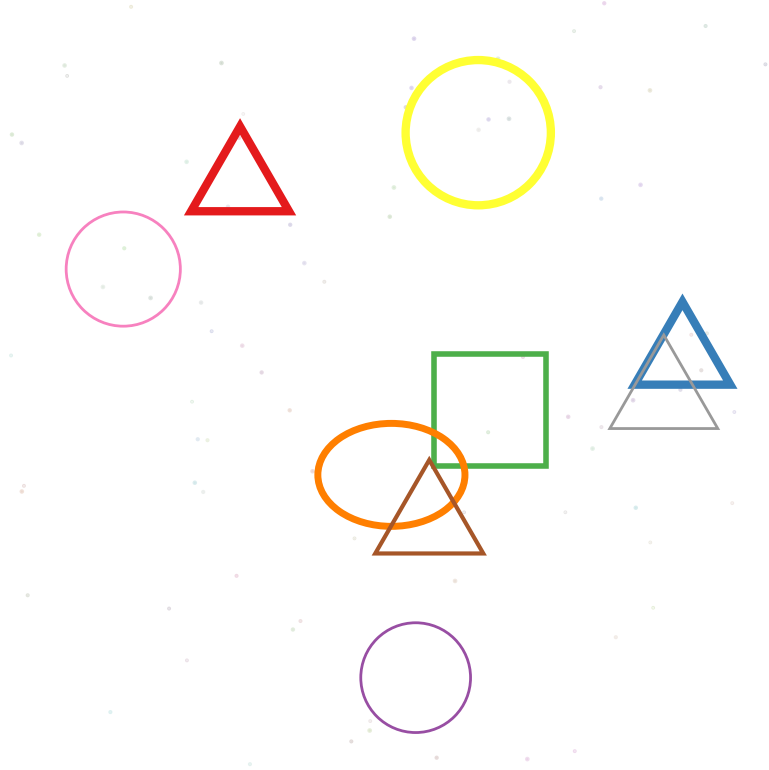[{"shape": "triangle", "thickness": 3, "radius": 0.37, "center": [0.312, 0.762]}, {"shape": "triangle", "thickness": 3, "radius": 0.36, "center": [0.886, 0.536]}, {"shape": "square", "thickness": 2, "radius": 0.36, "center": [0.637, 0.467]}, {"shape": "circle", "thickness": 1, "radius": 0.36, "center": [0.54, 0.12]}, {"shape": "oval", "thickness": 2.5, "radius": 0.48, "center": [0.508, 0.383]}, {"shape": "circle", "thickness": 3, "radius": 0.47, "center": [0.621, 0.828]}, {"shape": "triangle", "thickness": 1.5, "radius": 0.41, "center": [0.557, 0.322]}, {"shape": "circle", "thickness": 1, "radius": 0.37, "center": [0.16, 0.651]}, {"shape": "triangle", "thickness": 1, "radius": 0.4, "center": [0.862, 0.484]}]